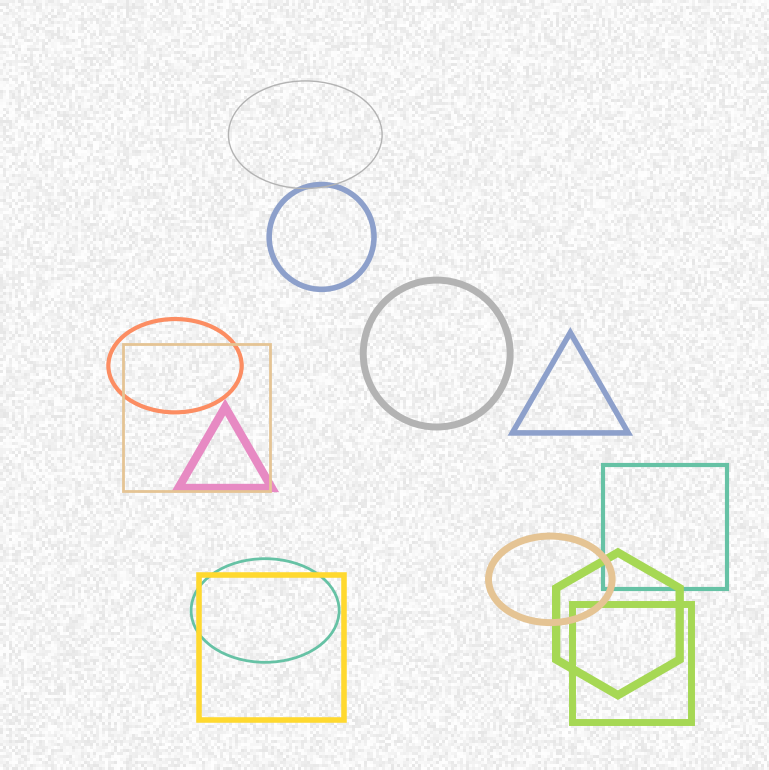[{"shape": "square", "thickness": 1.5, "radius": 0.4, "center": [0.863, 0.316]}, {"shape": "oval", "thickness": 1, "radius": 0.48, "center": [0.344, 0.207]}, {"shape": "oval", "thickness": 1.5, "radius": 0.43, "center": [0.227, 0.525]}, {"shape": "triangle", "thickness": 2, "radius": 0.43, "center": [0.741, 0.481]}, {"shape": "circle", "thickness": 2, "radius": 0.34, "center": [0.418, 0.692]}, {"shape": "triangle", "thickness": 3, "radius": 0.35, "center": [0.292, 0.401]}, {"shape": "square", "thickness": 2.5, "radius": 0.38, "center": [0.82, 0.139]}, {"shape": "hexagon", "thickness": 3, "radius": 0.46, "center": [0.802, 0.19]}, {"shape": "square", "thickness": 2, "radius": 0.47, "center": [0.352, 0.159]}, {"shape": "oval", "thickness": 2.5, "radius": 0.4, "center": [0.715, 0.248]}, {"shape": "square", "thickness": 1, "radius": 0.48, "center": [0.256, 0.458]}, {"shape": "oval", "thickness": 0.5, "radius": 0.5, "center": [0.396, 0.825]}, {"shape": "circle", "thickness": 2.5, "radius": 0.48, "center": [0.567, 0.541]}]